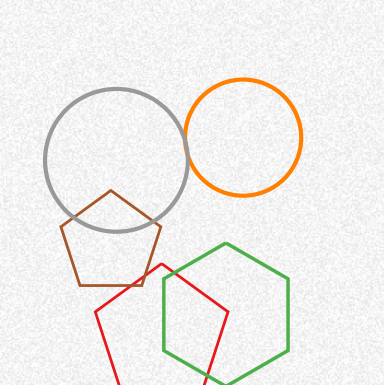[{"shape": "pentagon", "thickness": 2, "radius": 0.91, "center": [0.42, 0.134]}, {"shape": "hexagon", "thickness": 2.5, "radius": 0.93, "center": [0.587, 0.183]}, {"shape": "circle", "thickness": 3, "radius": 0.75, "center": [0.631, 0.642]}, {"shape": "pentagon", "thickness": 2, "radius": 0.68, "center": [0.288, 0.369]}, {"shape": "circle", "thickness": 3, "radius": 0.93, "center": [0.302, 0.584]}]